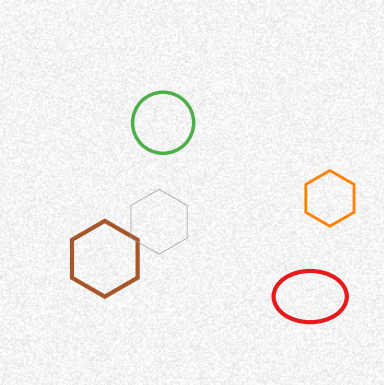[{"shape": "oval", "thickness": 3, "radius": 0.48, "center": [0.806, 0.23]}, {"shape": "circle", "thickness": 2.5, "radius": 0.4, "center": [0.424, 0.681]}, {"shape": "hexagon", "thickness": 2, "radius": 0.36, "center": [0.857, 0.485]}, {"shape": "hexagon", "thickness": 3, "radius": 0.49, "center": [0.272, 0.328]}, {"shape": "hexagon", "thickness": 0.5, "radius": 0.42, "center": [0.413, 0.424]}]